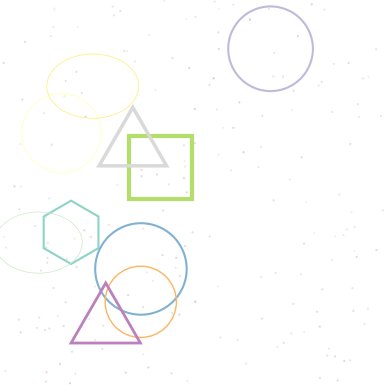[{"shape": "hexagon", "thickness": 1.5, "radius": 0.41, "center": [0.185, 0.397]}, {"shape": "circle", "thickness": 0.5, "radius": 0.51, "center": [0.159, 0.654]}, {"shape": "circle", "thickness": 1.5, "radius": 0.55, "center": [0.703, 0.873]}, {"shape": "circle", "thickness": 1.5, "radius": 0.59, "center": [0.366, 0.301]}, {"shape": "circle", "thickness": 1, "radius": 0.46, "center": [0.366, 0.216]}, {"shape": "square", "thickness": 3, "radius": 0.41, "center": [0.416, 0.564]}, {"shape": "triangle", "thickness": 2.5, "radius": 0.51, "center": [0.345, 0.62]}, {"shape": "triangle", "thickness": 2, "radius": 0.52, "center": [0.275, 0.161]}, {"shape": "oval", "thickness": 0.5, "radius": 0.57, "center": [0.1, 0.37]}, {"shape": "oval", "thickness": 0.5, "radius": 0.6, "center": [0.241, 0.776]}]